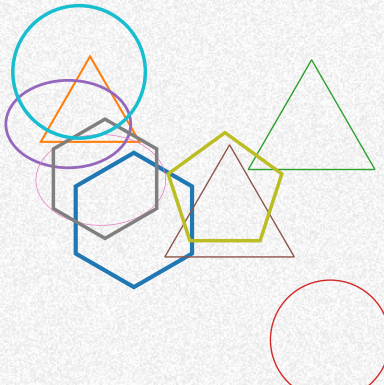[{"shape": "hexagon", "thickness": 3, "radius": 0.87, "center": [0.348, 0.429]}, {"shape": "triangle", "thickness": 1.5, "radius": 0.74, "center": [0.234, 0.706]}, {"shape": "triangle", "thickness": 1, "radius": 0.95, "center": [0.809, 0.655]}, {"shape": "circle", "thickness": 1, "radius": 0.78, "center": [0.858, 0.117]}, {"shape": "oval", "thickness": 2, "radius": 0.81, "center": [0.177, 0.678]}, {"shape": "triangle", "thickness": 1, "radius": 0.97, "center": [0.596, 0.43]}, {"shape": "oval", "thickness": 0.5, "radius": 0.84, "center": [0.262, 0.533]}, {"shape": "hexagon", "thickness": 2.5, "radius": 0.77, "center": [0.273, 0.536]}, {"shape": "pentagon", "thickness": 2.5, "radius": 0.78, "center": [0.584, 0.5]}, {"shape": "circle", "thickness": 2.5, "radius": 0.86, "center": [0.205, 0.813]}]